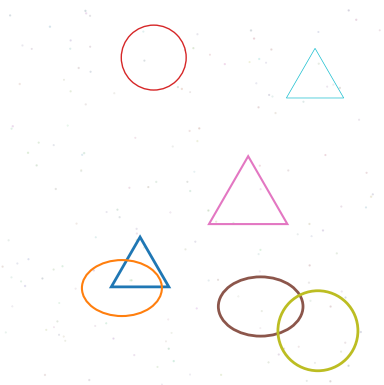[{"shape": "triangle", "thickness": 2, "radius": 0.43, "center": [0.364, 0.298]}, {"shape": "oval", "thickness": 1.5, "radius": 0.52, "center": [0.317, 0.252]}, {"shape": "circle", "thickness": 1, "radius": 0.42, "center": [0.399, 0.85]}, {"shape": "oval", "thickness": 2, "radius": 0.55, "center": [0.677, 0.204]}, {"shape": "triangle", "thickness": 1.5, "radius": 0.59, "center": [0.645, 0.477]}, {"shape": "circle", "thickness": 2, "radius": 0.52, "center": [0.826, 0.141]}, {"shape": "triangle", "thickness": 0.5, "radius": 0.43, "center": [0.818, 0.788]}]